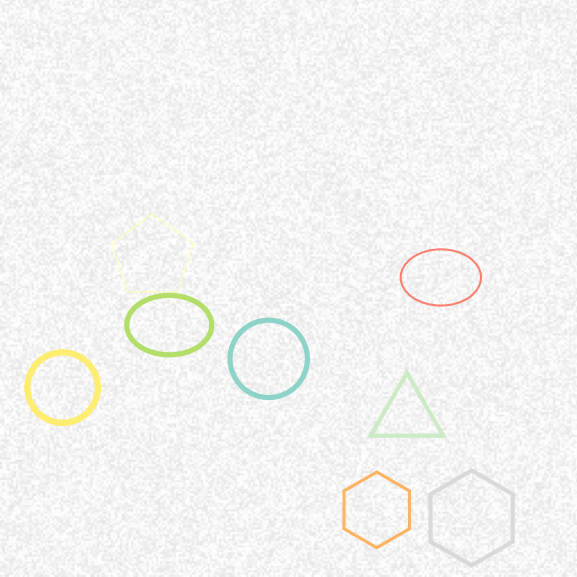[{"shape": "circle", "thickness": 2.5, "radius": 0.34, "center": [0.465, 0.378]}, {"shape": "pentagon", "thickness": 0.5, "radius": 0.37, "center": [0.264, 0.554]}, {"shape": "oval", "thickness": 1, "radius": 0.35, "center": [0.763, 0.519]}, {"shape": "hexagon", "thickness": 1.5, "radius": 0.33, "center": [0.652, 0.116]}, {"shape": "oval", "thickness": 2.5, "radius": 0.37, "center": [0.293, 0.436]}, {"shape": "hexagon", "thickness": 2, "radius": 0.41, "center": [0.817, 0.102]}, {"shape": "triangle", "thickness": 2, "radius": 0.36, "center": [0.705, 0.281]}, {"shape": "circle", "thickness": 3, "radius": 0.31, "center": [0.108, 0.328]}]